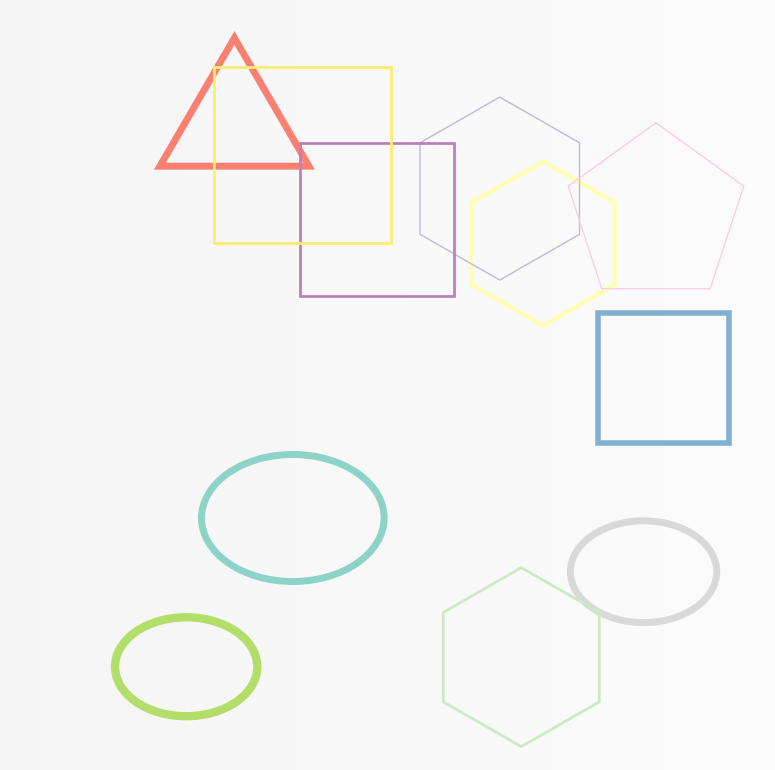[{"shape": "oval", "thickness": 2.5, "radius": 0.59, "center": [0.378, 0.327]}, {"shape": "hexagon", "thickness": 1.5, "radius": 0.53, "center": [0.701, 0.684]}, {"shape": "hexagon", "thickness": 0.5, "radius": 0.59, "center": [0.645, 0.755]}, {"shape": "triangle", "thickness": 2.5, "radius": 0.56, "center": [0.302, 0.84]}, {"shape": "square", "thickness": 2, "radius": 0.42, "center": [0.856, 0.509]}, {"shape": "oval", "thickness": 3, "radius": 0.46, "center": [0.24, 0.134]}, {"shape": "pentagon", "thickness": 0.5, "radius": 0.6, "center": [0.846, 0.721]}, {"shape": "oval", "thickness": 2.5, "radius": 0.47, "center": [0.83, 0.258]}, {"shape": "square", "thickness": 1, "radius": 0.5, "center": [0.486, 0.715]}, {"shape": "hexagon", "thickness": 1, "radius": 0.58, "center": [0.673, 0.147]}, {"shape": "square", "thickness": 1, "radius": 0.57, "center": [0.391, 0.799]}]